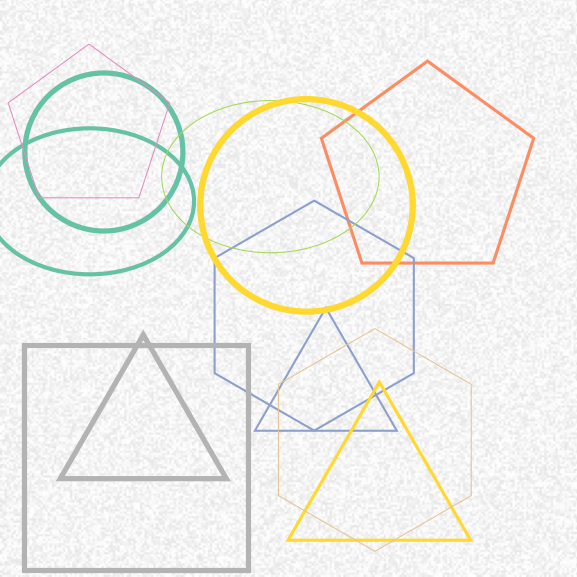[{"shape": "oval", "thickness": 2, "radius": 0.9, "center": [0.155, 0.651]}, {"shape": "circle", "thickness": 2.5, "radius": 0.68, "center": [0.18, 0.736]}, {"shape": "pentagon", "thickness": 1.5, "radius": 0.97, "center": [0.74, 0.7]}, {"shape": "triangle", "thickness": 1, "radius": 0.71, "center": [0.564, 0.324]}, {"shape": "hexagon", "thickness": 1, "radius": 1.0, "center": [0.544, 0.453]}, {"shape": "pentagon", "thickness": 0.5, "radius": 0.74, "center": [0.154, 0.776]}, {"shape": "oval", "thickness": 0.5, "radius": 0.94, "center": [0.468, 0.693]}, {"shape": "circle", "thickness": 3, "radius": 0.92, "center": [0.531, 0.644]}, {"shape": "triangle", "thickness": 1.5, "radius": 0.91, "center": [0.657, 0.155]}, {"shape": "hexagon", "thickness": 0.5, "radius": 0.96, "center": [0.649, 0.237]}, {"shape": "triangle", "thickness": 2.5, "radius": 0.83, "center": [0.248, 0.253]}, {"shape": "square", "thickness": 2.5, "radius": 0.97, "center": [0.236, 0.206]}]